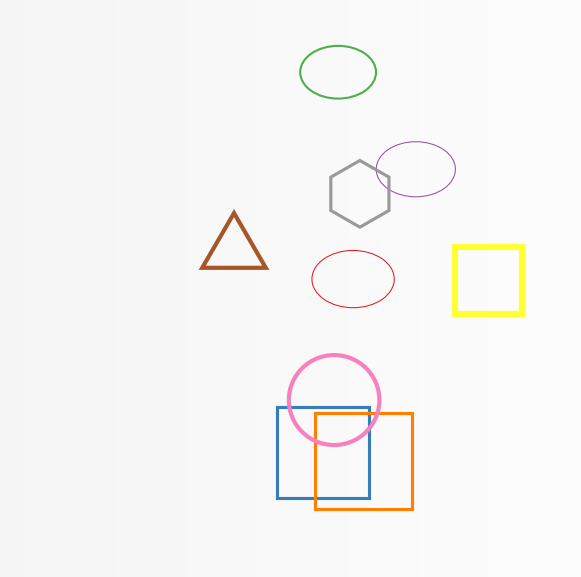[{"shape": "oval", "thickness": 0.5, "radius": 0.35, "center": [0.607, 0.516]}, {"shape": "square", "thickness": 1.5, "radius": 0.4, "center": [0.556, 0.216]}, {"shape": "oval", "thickness": 1, "radius": 0.33, "center": [0.582, 0.874]}, {"shape": "oval", "thickness": 0.5, "radius": 0.34, "center": [0.715, 0.706]}, {"shape": "square", "thickness": 1.5, "radius": 0.41, "center": [0.625, 0.201]}, {"shape": "square", "thickness": 3, "radius": 0.29, "center": [0.84, 0.514]}, {"shape": "triangle", "thickness": 2, "radius": 0.32, "center": [0.403, 0.567]}, {"shape": "circle", "thickness": 2, "radius": 0.39, "center": [0.575, 0.306]}, {"shape": "hexagon", "thickness": 1.5, "radius": 0.29, "center": [0.619, 0.664]}]